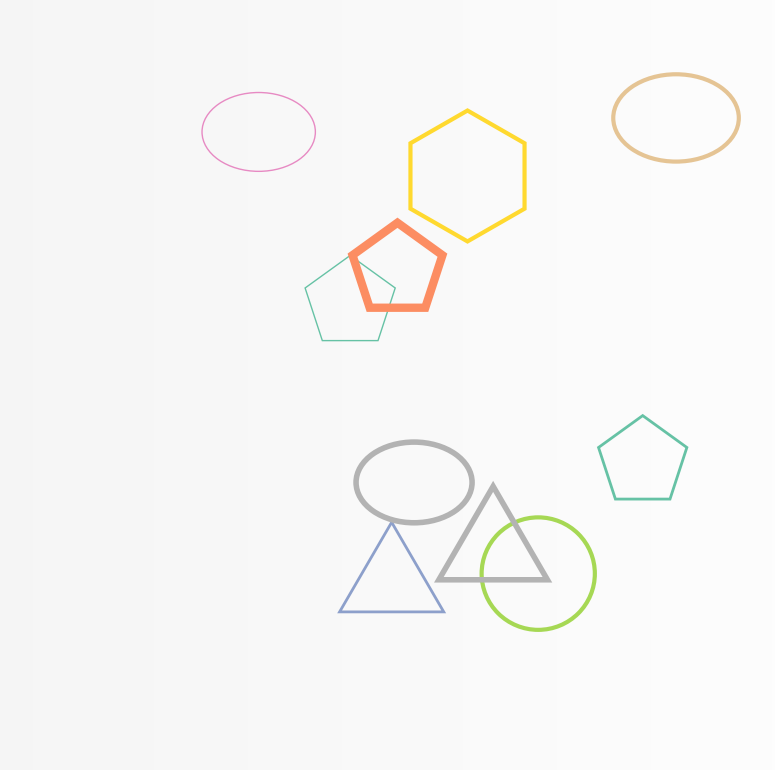[{"shape": "pentagon", "thickness": 0.5, "radius": 0.31, "center": [0.452, 0.607]}, {"shape": "pentagon", "thickness": 1, "radius": 0.3, "center": [0.829, 0.4]}, {"shape": "pentagon", "thickness": 3, "radius": 0.31, "center": [0.513, 0.65]}, {"shape": "triangle", "thickness": 1, "radius": 0.39, "center": [0.505, 0.244]}, {"shape": "oval", "thickness": 0.5, "radius": 0.37, "center": [0.334, 0.829]}, {"shape": "circle", "thickness": 1.5, "radius": 0.37, "center": [0.694, 0.255]}, {"shape": "hexagon", "thickness": 1.5, "radius": 0.42, "center": [0.603, 0.771]}, {"shape": "oval", "thickness": 1.5, "radius": 0.41, "center": [0.872, 0.847]}, {"shape": "oval", "thickness": 2, "radius": 0.37, "center": [0.534, 0.373]}, {"shape": "triangle", "thickness": 2, "radius": 0.4, "center": [0.636, 0.287]}]